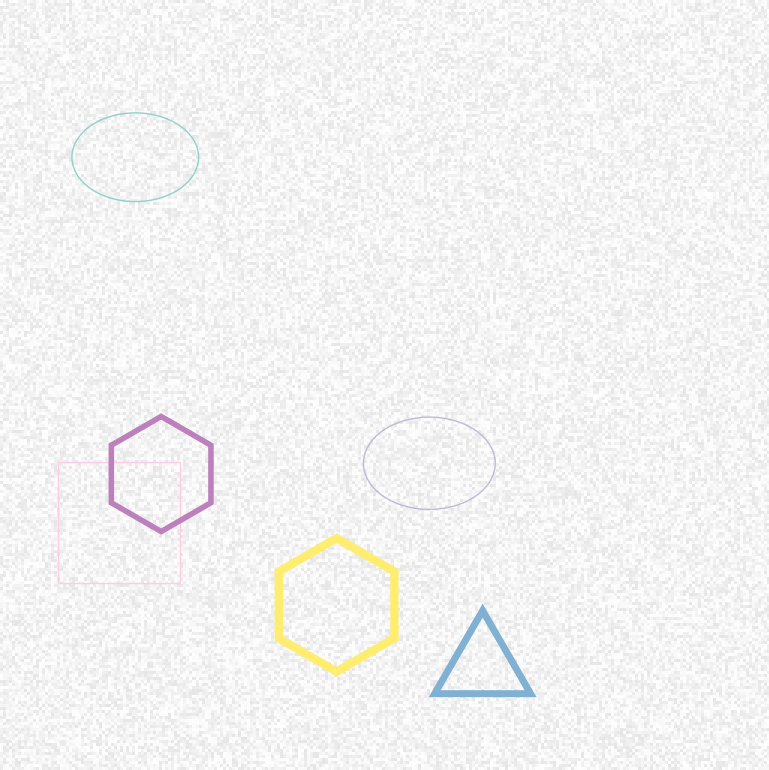[{"shape": "oval", "thickness": 0.5, "radius": 0.41, "center": [0.176, 0.796]}, {"shape": "oval", "thickness": 0.5, "radius": 0.43, "center": [0.558, 0.398]}, {"shape": "triangle", "thickness": 2.5, "radius": 0.36, "center": [0.627, 0.135]}, {"shape": "square", "thickness": 0.5, "radius": 0.39, "center": [0.154, 0.322]}, {"shape": "hexagon", "thickness": 2, "radius": 0.37, "center": [0.209, 0.384]}, {"shape": "hexagon", "thickness": 3, "radius": 0.43, "center": [0.437, 0.214]}]